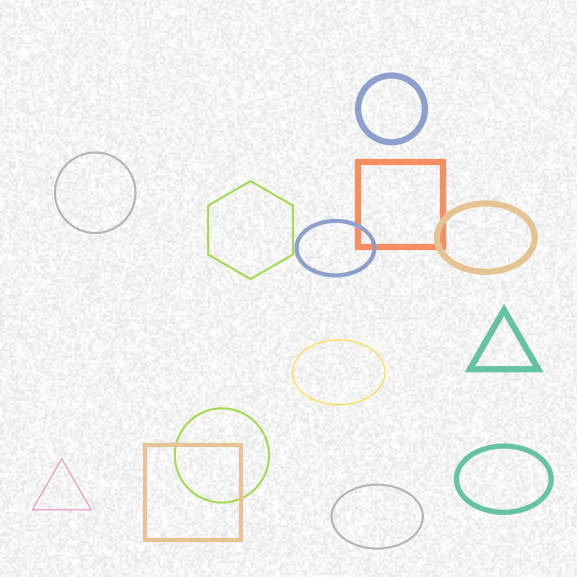[{"shape": "triangle", "thickness": 3, "radius": 0.34, "center": [0.873, 0.394]}, {"shape": "oval", "thickness": 2.5, "radius": 0.41, "center": [0.872, 0.169]}, {"shape": "square", "thickness": 3, "radius": 0.37, "center": [0.693, 0.645]}, {"shape": "oval", "thickness": 2, "radius": 0.34, "center": [0.581, 0.569]}, {"shape": "circle", "thickness": 3, "radius": 0.29, "center": [0.678, 0.811]}, {"shape": "triangle", "thickness": 0.5, "radius": 0.29, "center": [0.107, 0.146]}, {"shape": "circle", "thickness": 1, "radius": 0.41, "center": [0.384, 0.211]}, {"shape": "hexagon", "thickness": 1, "radius": 0.42, "center": [0.434, 0.601]}, {"shape": "oval", "thickness": 0.5, "radius": 0.4, "center": [0.587, 0.354]}, {"shape": "oval", "thickness": 3, "radius": 0.42, "center": [0.841, 0.588]}, {"shape": "square", "thickness": 2, "radius": 0.41, "center": [0.334, 0.146]}, {"shape": "circle", "thickness": 1, "radius": 0.35, "center": [0.165, 0.665]}, {"shape": "oval", "thickness": 1, "radius": 0.4, "center": [0.653, 0.105]}]